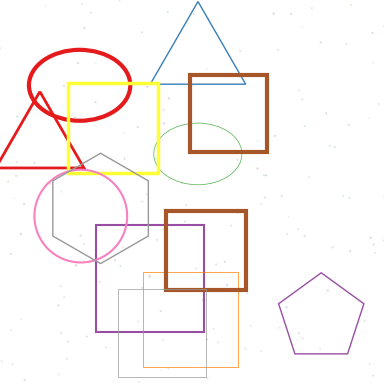[{"shape": "oval", "thickness": 3, "radius": 0.66, "center": [0.207, 0.778]}, {"shape": "triangle", "thickness": 2, "radius": 0.66, "center": [0.104, 0.63]}, {"shape": "triangle", "thickness": 1, "radius": 0.72, "center": [0.514, 0.853]}, {"shape": "oval", "thickness": 0.5, "radius": 0.57, "center": [0.514, 0.6]}, {"shape": "pentagon", "thickness": 1, "radius": 0.58, "center": [0.834, 0.175]}, {"shape": "square", "thickness": 1.5, "radius": 0.7, "center": [0.39, 0.277]}, {"shape": "square", "thickness": 0.5, "radius": 0.62, "center": [0.494, 0.171]}, {"shape": "square", "thickness": 2.5, "radius": 0.58, "center": [0.293, 0.668]}, {"shape": "square", "thickness": 3, "radius": 0.5, "center": [0.593, 0.706]}, {"shape": "square", "thickness": 3, "radius": 0.51, "center": [0.535, 0.35]}, {"shape": "circle", "thickness": 1.5, "radius": 0.6, "center": [0.21, 0.439]}, {"shape": "square", "thickness": 0.5, "radius": 0.57, "center": [0.421, 0.134]}, {"shape": "hexagon", "thickness": 1, "radius": 0.72, "center": [0.261, 0.459]}]